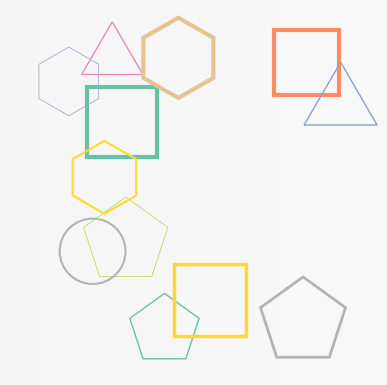[{"shape": "pentagon", "thickness": 1, "radius": 0.47, "center": [0.424, 0.144]}, {"shape": "square", "thickness": 3, "radius": 0.45, "center": [0.315, 0.683]}, {"shape": "square", "thickness": 3, "radius": 0.42, "center": [0.791, 0.838]}, {"shape": "triangle", "thickness": 1, "radius": 0.54, "center": [0.879, 0.73]}, {"shape": "hexagon", "thickness": 0.5, "radius": 0.45, "center": [0.178, 0.788]}, {"shape": "triangle", "thickness": 1, "radius": 0.46, "center": [0.29, 0.852]}, {"shape": "pentagon", "thickness": 0.5, "radius": 0.57, "center": [0.324, 0.374]}, {"shape": "hexagon", "thickness": 1.5, "radius": 0.47, "center": [0.269, 0.539]}, {"shape": "square", "thickness": 2.5, "radius": 0.47, "center": [0.543, 0.221]}, {"shape": "hexagon", "thickness": 3, "radius": 0.52, "center": [0.46, 0.85]}, {"shape": "circle", "thickness": 1.5, "radius": 0.42, "center": [0.239, 0.347]}, {"shape": "pentagon", "thickness": 2, "radius": 0.58, "center": [0.782, 0.165]}]